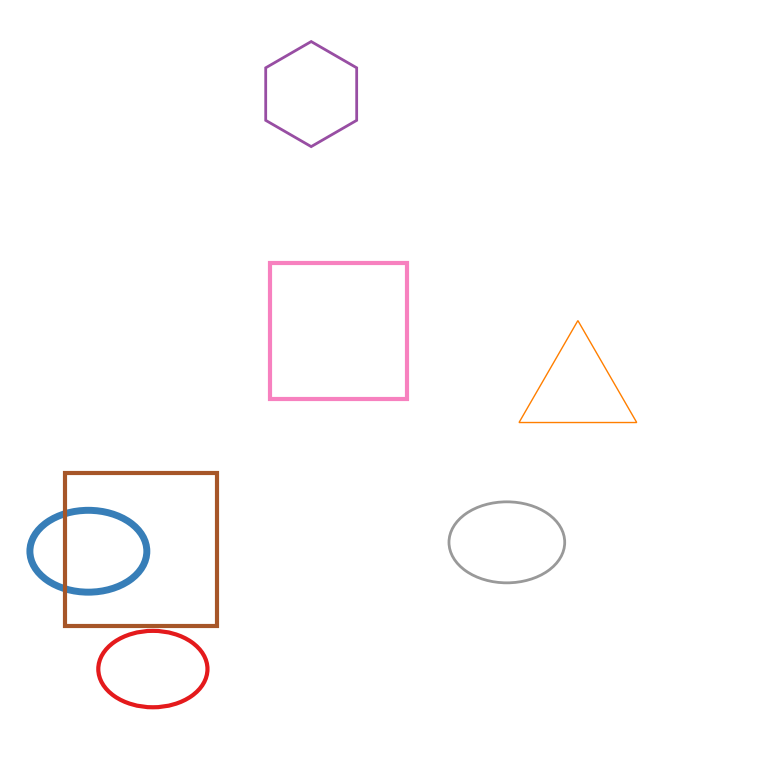[{"shape": "oval", "thickness": 1.5, "radius": 0.35, "center": [0.199, 0.131]}, {"shape": "oval", "thickness": 2.5, "radius": 0.38, "center": [0.115, 0.284]}, {"shape": "hexagon", "thickness": 1, "radius": 0.34, "center": [0.404, 0.878]}, {"shape": "triangle", "thickness": 0.5, "radius": 0.44, "center": [0.751, 0.495]}, {"shape": "square", "thickness": 1.5, "radius": 0.49, "center": [0.183, 0.286]}, {"shape": "square", "thickness": 1.5, "radius": 0.44, "center": [0.44, 0.571]}, {"shape": "oval", "thickness": 1, "radius": 0.38, "center": [0.658, 0.296]}]